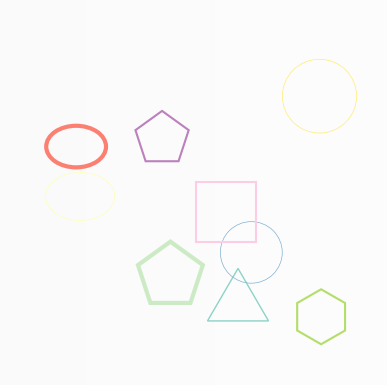[{"shape": "triangle", "thickness": 1, "radius": 0.45, "center": [0.614, 0.212]}, {"shape": "oval", "thickness": 0.5, "radius": 0.45, "center": [0.207, 0.49]}, {"shape": "oval", "thickness": 3, "radius": 0.39, "center": [0.196, 0.619]}, {"shape": "circle", "thickness": 0.5, "radius": 0.4, "center": [0.648, 0.344]}, {"shape": "hexagon", "thickness": 1.5, "radius": 0.36, "center": [0.829, 0.177]}, {"shape": "square", "thickness": 1.5, "radius": 0.39, "center": [0.584, 0.45]}, {"shape": "pentagon", "thickness": 1.5, "radius": 0.36, "center": [0.418, 0.64]}, {"shape": "pentagon", "thickness": 3, "radius": 0.44, "center": [0.44, 0.284]}, {"shape": "circle", "thickness": 0.5, "radius": 0.48, "center": [0.824, 0.75]}]